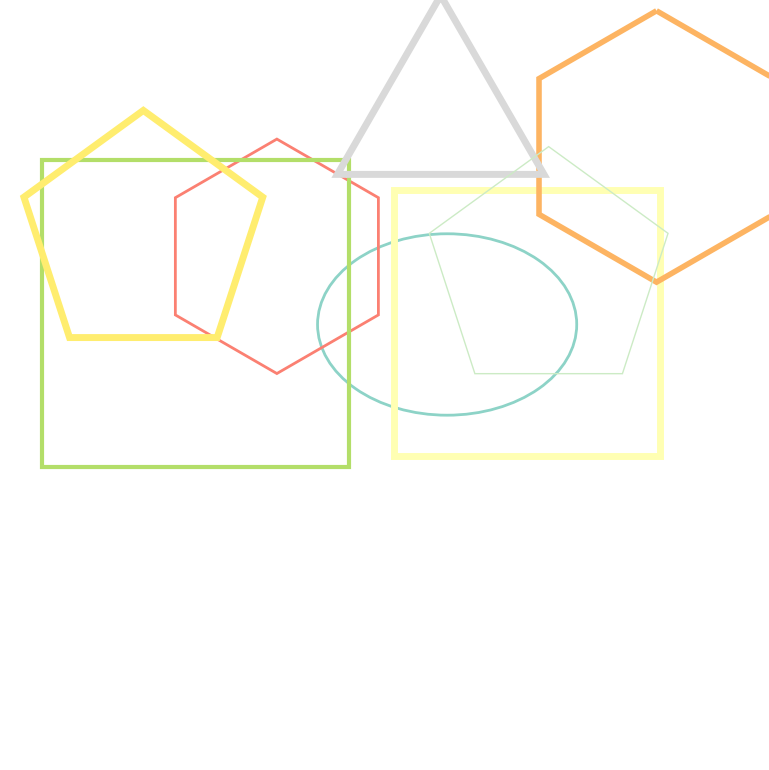[{"shape": "oval", "thickness": 1, "radius": 0.84, "center": [0.581, 0.579]}, {"shape": "square", "thickness": 2.5, "radius": 0.87, "center": [0.684, 0.581]}, {"shape": "hexagon", "thickness": 1, "radius": 0.76, "center": [0.36, 0.667]}, {"shape": "hexagon", "thickness": 2, "radius": 0.88, "center": [0.853, 0.81]}, {"shape": "square", "thickness": 1.5, "radius": 1.0, "center": [0.254, 0.593]}, {"shape": "triangle", "thickness": 2.5, "radius": 0.77, "center": [0.572, 0.851]}, {"shape": "pentagon", "thickness": 0.5, "radius": 0.81, "center": [0.713, 0.647]}, {"shape": "pentagon", "thickness": 2.5, "radius": 0.82, "center": [0.186, 0.694]}]